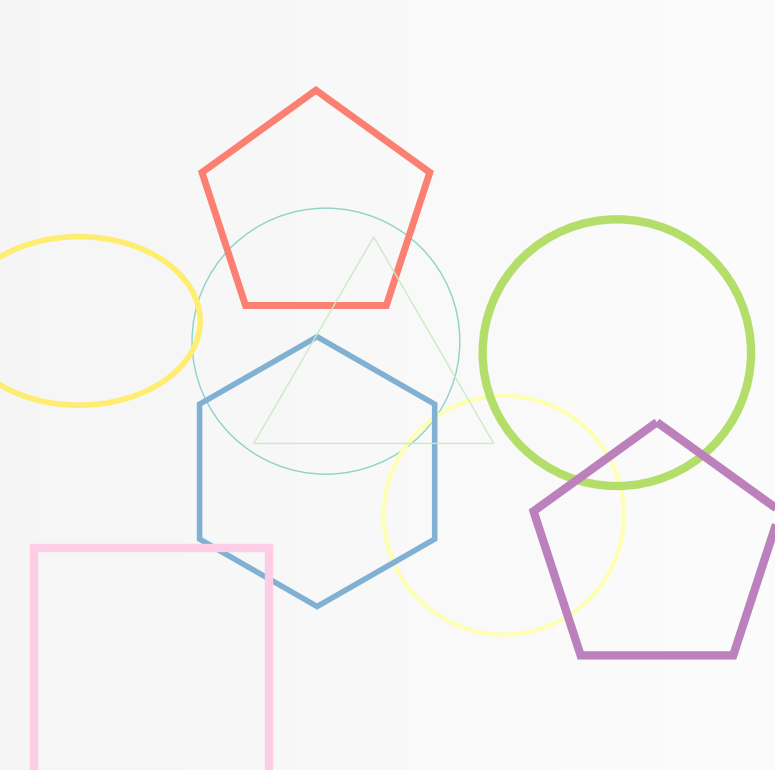[{"shape": "circle", "thickness": 0.5, "radius": 0.86, "center": [0.421, 0.557]}, {"shape": "circle", "thickness": 1.5, "radius": 0.78, "center": [0.65, 0.331]}, {"shape": "pentagon", "thickness": 2.5, "radius": 0.77, "center": [0.408, 0.728]}, {"shape": "hexagon", "thickness": 2, "radius": 0.88, "center": [0.409, 0.387]}, {"shape": "circle", "thickness": 3, "radius": 0.87, "center": [0.796, 0.542]}, {"shape": "square", "thickness": 3, "radius": 0.76, "center": [0.195, 0.136]}, {"shape": "pentagon", "thickness": 3, "radius": 0.84, "center": [0.848, 0.284]}, {"shape": "triangle", "thickness": 0.5, "radius": 0.89, "center": [0.482, 0.514]}, {"shape": "oval", "thickness": 2, "radius": 0.78, "center": [0.102, 0.583]}]